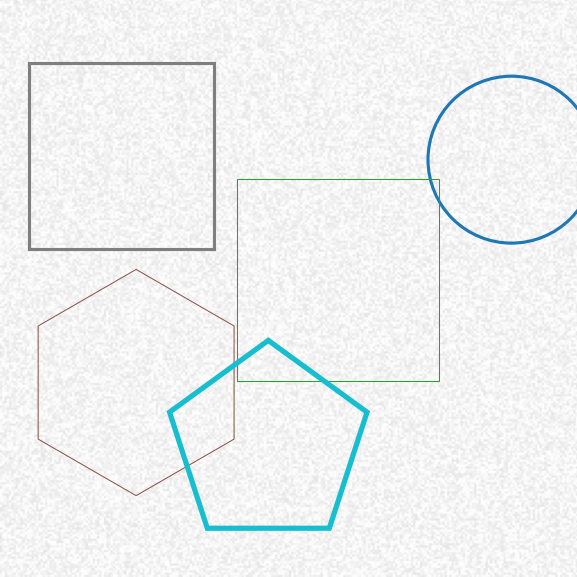[{"shape": "circle", "thickness": 1.5, "radius": 0.72, "center": [0.886, 0.723]}, {"shape": "square", "thickness": 0.5, "radius": 0.87, "center": [0.586, 0.514]}, {"shape": "hexagon", "thickness": 0.5, "radius": 0.98, "center": [0.236, 0.337]}, {"shape": "square", "thickness": 1.5, "radius": 0.8, "center": [0.21, 0.729]}, {"shape": "pentagon", "thickness": 2.5, "radius": 0.9, "center": [0.465, 0.23]}]